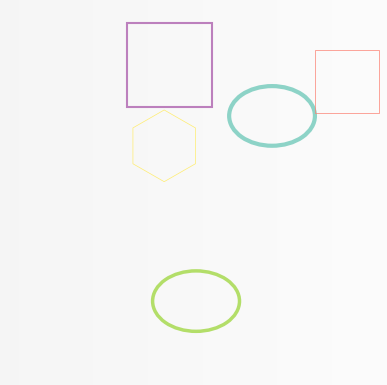[{"shape": "oval", "thickness": 3, "radius": 0.55, "center": [0.702, 0.699]}, {"shape": "square", "thickness": 0.5, "radius": 0.41, "center": [0.896, 0.79]}, {"shape": "oval", "thickness": 2.5, "radius": 0.56, "center": [0.506, 0.218]}, {"shape": "square", "thickness": 1.5, "radius": 0.55, "center": [0.437, 0.831]}, {"shape": "hexagon", "thickness": 0.5, "radius": 0.47, "center": [0.424, 0.621]}]